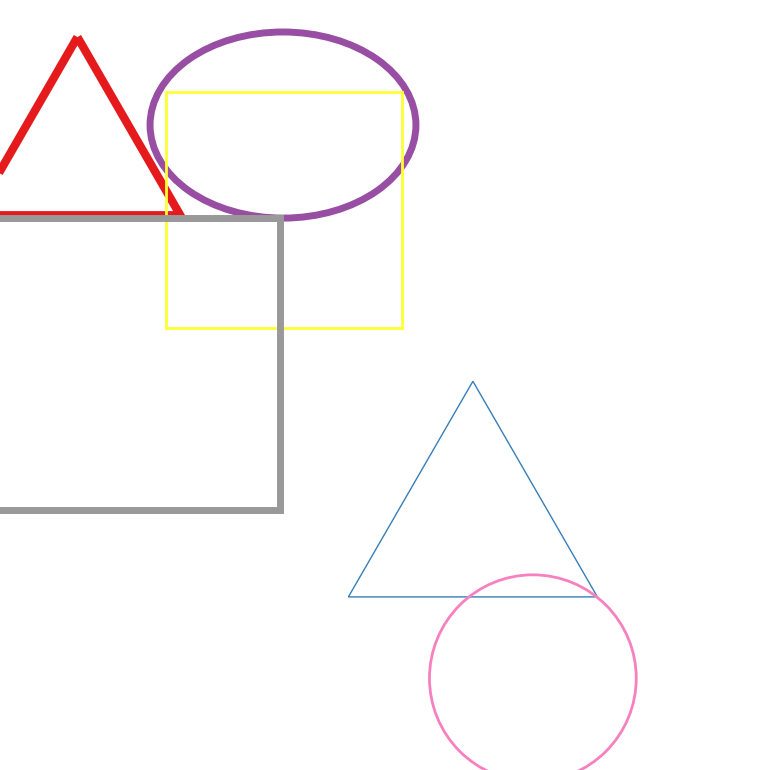[{"shape": "triangle", "thickness": 3, "radius": 0.77, "center": [0.101, 0.798]}, {"shape": "triangle", "thickness": 0.5, "radius": 0.93, "center": [0.614, 0.318]}, {"shape": "oval", "thickness": 2.5, "radius": 0.86, "center": [0.368, 0.838]}, {"shape": "square", "thickness": 1, "radius": 0.77, "center": [0.369, 0.728]}, {"shape": "circle", "thickness": 1, "radius": 0.67, "center": [0.692, 0.119]}, {"shape": "square", "thickness": 2.5, "radius": 0.95, "center": [0.174, 0.527]}]